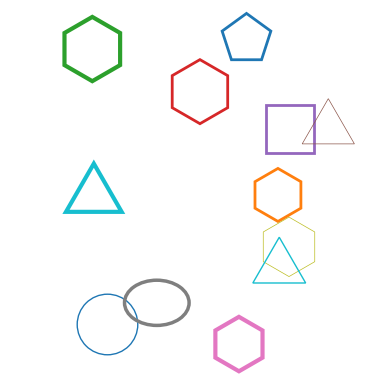[{"shape": "circle", "thickness": 1, "radius": 0.39, "center": [0.279, 0.157]}, {"shape": "pentagon", "thickness": 2, "radius": 0.33, "center": [0.64, 0.899]}, {"shape": "hexagon", "thickness": 2, "radius": 0.34, "center": [0.722, 0.494]}, {"shape": "hexagon", "thickness": 3, "radius": 0.42, "center": [0.24, 0.873]}, {"shape": "hexagon", "thickness": 2, "radius": 0.42, "center": [0.519, 0.762]}, {"shape": "square", "thickness": 2, "radius": 0.31, "center": [0.753, 0.665]}, {"shape": "triangle", "thickness": 0.5, "radius": 0.39, "center": [0.853, 0.665]}, {"shape": "hexagon", "thickness": 3, "radius": 0.35, "center": [0.621, 0.106]}, {"shape": "oval", "thickness": 2.5, "radius": 0.42, "center": [0.407, 0.213]}, {"shape": "hexagon", "thickness": 0.5, "radius": 0.39, "center": [0.751, 0.359]}, {"shape": "triangle", "thickness": 1, "radius": 0.4, "center": [0.725, 0.305]}, {"shape": "triangle", "thickness": 3, "radius": 0.42, "center": [0.244, 0.491]}]